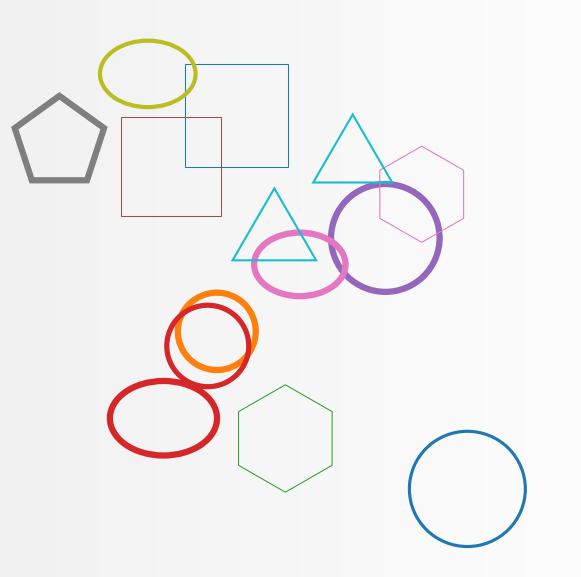[{"shape": "circle", "thickness": 1.5, "radius": 0.5, "center": [0.804, 0.153]}, {"shape": "square", "thickness": 0.5, "radius": 0.44, "center": [0.406, 0.799]}, {"shape": "circle", "thickness": 3, "radius": 0.33, "center": [0.373, 0.425]}, {"shape": "hexagon", "thickness": 0.5, "radius": 0.46, "center": [0.491, 0.24]}, {"shape": "oval", "thickness": 3, "radius": 0.46, "center": [0.281, 0.275]}, {"shape": "circle", "thickness": 2.5, "radius": 0.35, "center": [0.357, 0.4]}, {"shape": "circle", "thickness": 3, "radius": 0.47, "center": [0.663, 0.587]}, {"shape": "square", "thickness": 0.5, "radius": 0.43, "center": [0.294, 0.71]}, {"shape": "oval", "thickness": 3, "radius": 0.39, "center": [0.516, 0.541]}, {"shape": "hexagon", "thickness": 0.5, "radius": 0.42, "center": [0.726, 0.663]}, {"shape": "pentagon", "thickness": 3, "radius": 0.4, "center": [0.102, 0.752]}, {"shape": "oval", "thickness": 2, "radius": 0.41, "center": [0.254, 0.871]}, {"shape": "triangle", "thickness": 1, "radius": 0.42, "center": [0.472, 0.59]}, {"shape": "triangle", "thickness": 1, "radius": 0.39, "center": [0.607, 0.722]}]